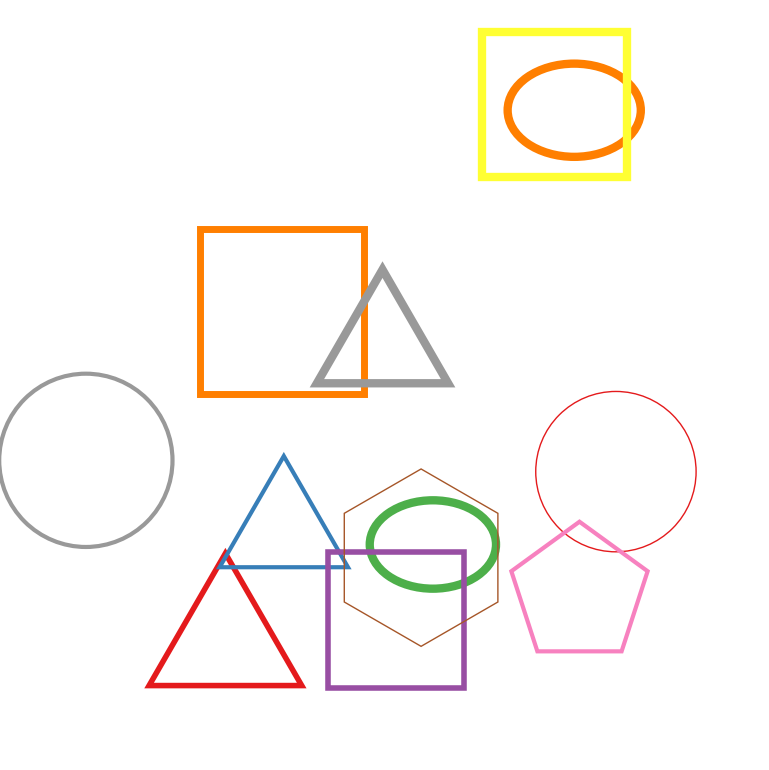[{"shape": "circle", "thickness": 0.5, "radius": 0.52, "center": [0.8, 0.387]}, {"shape": "triangle", "thickness": 2, "radius": 0.57, "center": [0.293, 0.167]}, {"shape": "triangle", "thickness": 1.5, "radius": 0.48, "center": [0.369, 0.311]}, {"shape": "oval", "thickness": 3, "radius": 0.41, "center": [0.562, 0.293]}, {"shape": "square", "thickness": 2, "radius": 0.44, "center": [0.514, 0.195]}, {"shape": "square", "thickness": 2.5, "radius": 0.53, "center": [0.366, 0.596]}, {"shape": "oval", "thickness": 3, "radius": 0.43, "center": [0.746, 0.857]}, {"shape": "square", "thickness": 3, "radius": 0.47, "center": [0.72, 0.864]}, {"shape": "hexagon", "thickness": 0.5, "radius": 0.58, "center": [0.547, 0.276]}, {"shape": "pentagon", "thickness": 1.5, "radius": 0.47, "center": [0.753, 0.229]}, {"shape": "circle", "thickness": 1.5, "radius": 0.56, "center": [0.112, 0.402]}, {"shape": "triangle", "thickness": 3, "radius": 0.49, "center": [0.497, 0.551]}]